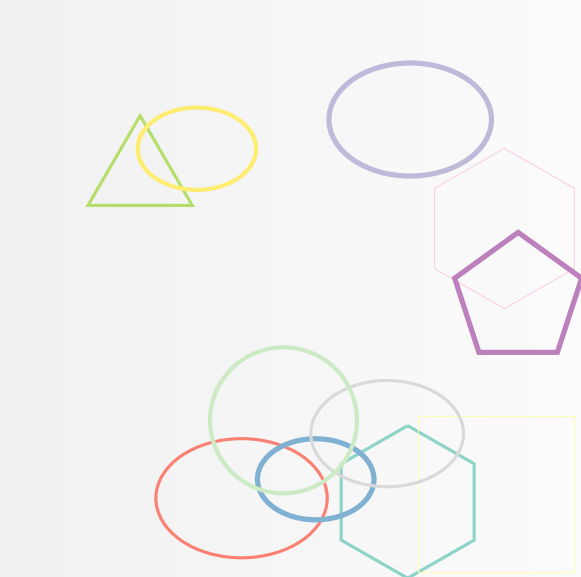[{"shape": "hexagon", "thickness": 1.5, "radius": 0.66, "center": [0.701, 0.13]}, {"shape": "square", "thickness": 0.5, "radius": 0.68, "center": [0.854, 0.143]}, {"shape": "oval", "thickness": 2.5, "radius": 0.7, "center": [0.706, 0.792]}, {"shape": "oval", "thickness": 1.5, "radius": 0.74, "center": [0.416, 0.136]}, {"shape": "oval", "thickness": 2.5, "radius": 0.5, "center": [0.543, 0.169]}, {"shape": "triangle", "thickness": 1.5, "radius": 0.52, "center": [0.241, 0.695]}, {"shape": "hexagon", "thickness": 0.5, "radius": 0.69, "center": [0.868, 0.603]}, {"shape": "oval", "thickness": 1.5, "radius": 0.66, "center": [0.666, 0.248]}, {"shape": "pentagon", "thickness": 2.5, "radius": 0.57, "center": [0.891, 0.482]}, {"shape": "circle", "thickness": 2, "radius": 0.63, "center": [0.488, 0.271]}, {"shape": "oval", "thickness": 2, "radius": 0.51, "center": [0.339, 0.742]}]